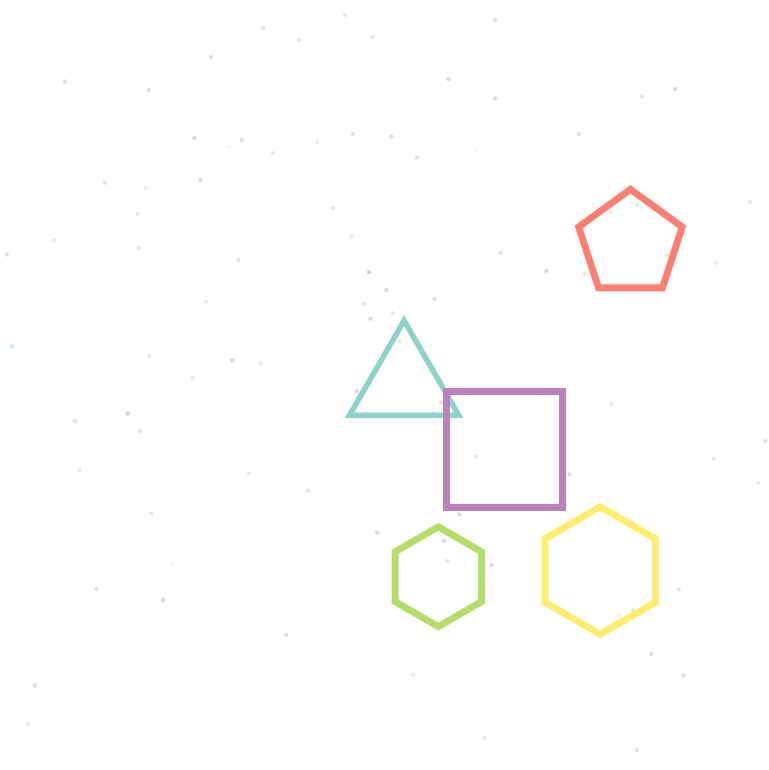[{"shape": "triangle", "thickness": 2, "radius": 0.41, "center": [0.525, 0.502]}, {"shape": "pentagon", "thickness": 2.5, "radius": 0.35, "center": [0.819, 0.683]}, {"shape": "hexagon", "thickness": 2.5, "radius": 0.32, "center": [0.569, 0.251]}, {"shape": "square", "thickness": 2.5, "radius": 0.38, "center": [0.654, 0.417]}, {"shape": "hexagon", "thickness": 2.5, "radius": 0.41, "center": [0.78, 0.259]}]